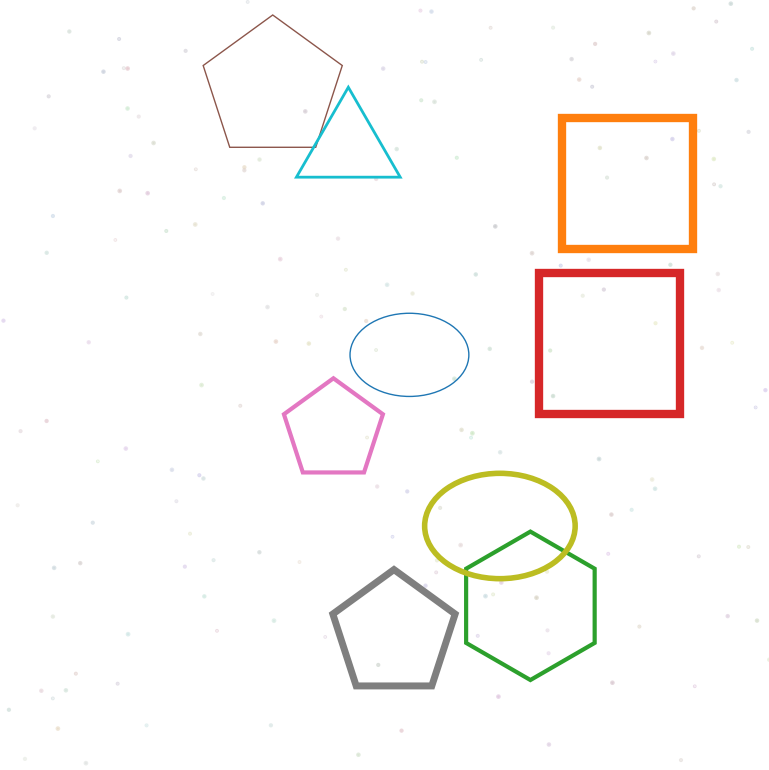[{"shape": "oval", "thickness": 0.5, "radius": 0.39, "center": [0.532, 0.539]}, {"shape": "square", "thickness": 3, "radius": 0.43, "center": [0.815, 0.762]}, {"shape": "hexagon", "thickness": 1.5, "radius": 0.48, "center": [0.689, 0.213]}, {"shape": "square", "thickness": 3, "radius": 0.46, "center": [0.792, 0.554]}, {"shape": "pentagon", "thickness": 0.5, "radius": 0.47, "center": [0.354, 0.886]}, {"shape": "pentagon", "thickness": 1.5, "radius": 0.34, "center": [0.433, 0.441]}, {"shape": "pentagon", "thickness": 2.5, "radius": 0.42, "center": [0.512, 0.177]}, {"shape": "oval", "thickness": 2, "radius": 0.49, "center": [0.649, 0.317]}, {"shape": "triangle", "thickness": 1, "radius": 0.39, "center": [0.452, 0.809]}]